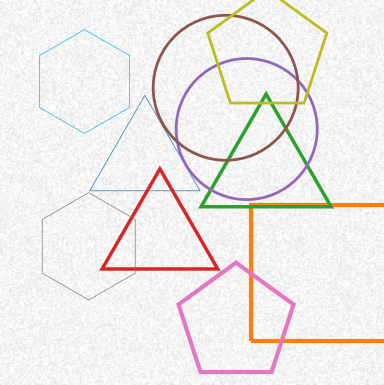[{"shape": "triangle", "thickness": 0.5, "radius": 0.83, "center": [0.376, 0.587]}, {"shape": "square", "thickness": 3, "radius": 0.88, "center": [0.828, 0.291]}, {"shape": "triangle", "thickness": 2.5, "radius": 0.98, "center": [0.691, 0.56]}, {"shape": "triangle", "thickness": 2.5, "radius": 0.87, "center": [0.415, 0.388]}, {"shape": "circle", "thickness": 2, "radius": 0.92, "center": [0.641, 0.665]}, {"shape": "circle", "thickness": 2, "radius": 0.94, "center": [0.586, 0.772]}, {"shape": "pentagon", "thickness": 3, "radius": 0.79, "center": [0.613, 0.161]}, {"shape": "hexagon", "thickness": 0.5, "radius": 0.7, "center": [0.23, 0.36]}, {"shape": "pentagon", "thickness": 2, "radius": 0.81, "center": [0.694, 0.864]}, {"shape": "hexagon", "thickness": 0.5, "radius": 0.67, "center": [0.219, 0.788]}]